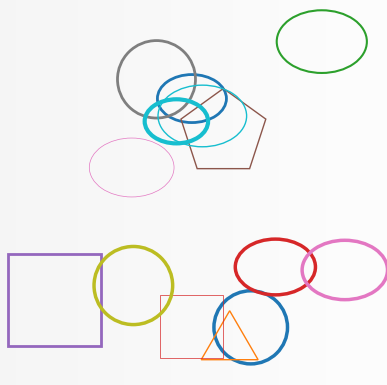[{"shape": "circle", "thickness": 2.5, "radius": 0.47, "center": [0.647, 0.15]}, {"shape": "oval", "thickness": 2, "radius": 0.45, "center": [0.495, 0.744]}, {"shape": "triangle", "thickness": 1, "radius": 0.42, "center": [0.593, 0.108]}, {"shape": "oval", "thickness": 1.5, "radius": 0.58, "center": [0.83, 0.892]}, {"shape": "square", "thickness": 0.5, "radius": 0.41, "center": [0.495, 0.152]}, {"shape": "oval", "thickness": 2.5, "radius": 0.52, "center": [0.711, 0.307]}, {"shape": "square", "thickness": 2, "radius": 0.6, "center": [0.141, 0.22]}, {"shape": "pentagon", "thickness": 1, "radius": 0.58, "center": [0.576, 0.655]}, {"shape": "oval", "thickness": 0.5, "radius": 0.55, "center": [0.34, 0.565]}, {"shape": "oval", "thickness": 2.5, "radius": 0.55, "center": [0.89, 0.299]}, {"shape": "circle", "thickness": 2, "radius": 0.5, "center": [0.404, 0.794]}, {"shape": "circle", "thickness": 2.5, "radius": 0.51, "center": [0.344, 0.258]}, {"shape": "oval", "thickness": 1, "radius": 0.57, "center": [0.522, 0.699]}, {"shape": "oval", "thickness": 3, "radius": 0.41, "center": [0.455, 0.685]}]